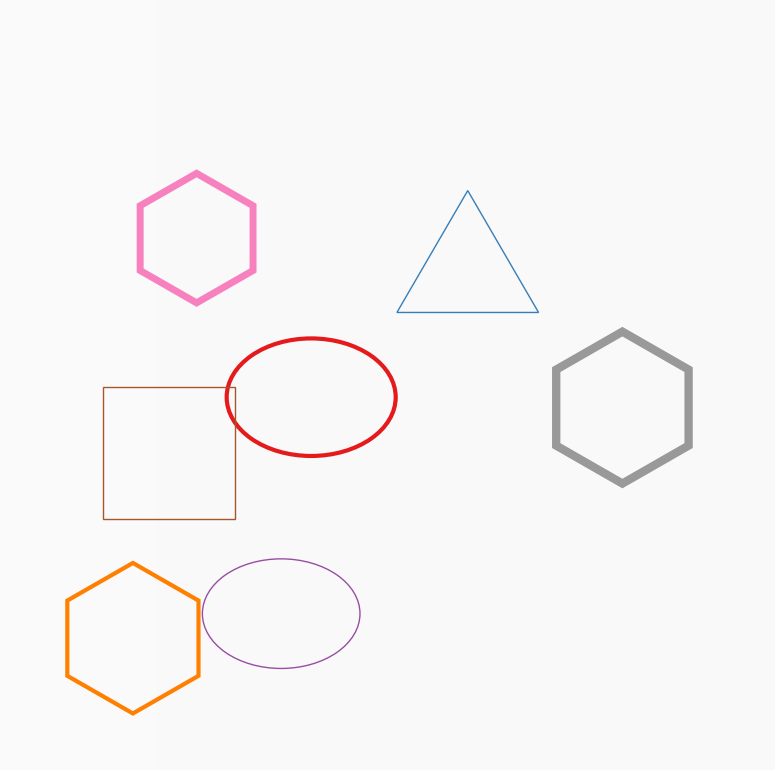[{"shape": "oval", "thickness": 1.5, "radius": 0.55, "center": [0.402, 0.484]}, {"shape": "triangle", "thickness": 0.5, "radius": 0.53, "center": [0.604, 0.647]}, {"shape": "oval", "thickness": 0.5, "radius": 0.51, "center": [0.363, 0.203]}, {"shape": "hexagon", "thickness": 1.5, "radius": 0.49, "center": [0.171, 0.171]}, {"shape": "square", "thickness": 0.5, "radius": 0.43, "center": [0.218, 0.411]}, {"shape": "hexagon", "thickness": 2.5, "radius": 0.42, "center": [0.254, 0.691]}, {"shape": "hexagon", "thickness": 3, "radius": 0.49, "center": [0.803, 0.471]}]